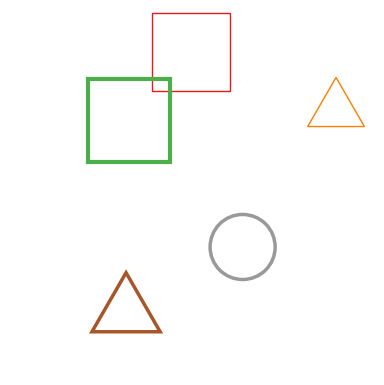[{"shape": "square", "thickness": 1, "radius": 0.51, "center": [0.496, 0.866]}, {"shape": "square", "thickness": 3, "radius": 0.54, "center": [0.335, 0.687]}, {"shape": "triangle", "thickness": 1, "radius": 0.43, "center": [0.873, 0.714]}, {"shape": "triangle", "thickness": 2.5, "radius": 0.51, "center": [0.327, 0.189]}, {"shape": "circle", "thickness": 2.5, "radius": 0.42, "center": [0.63, 0.358]}]